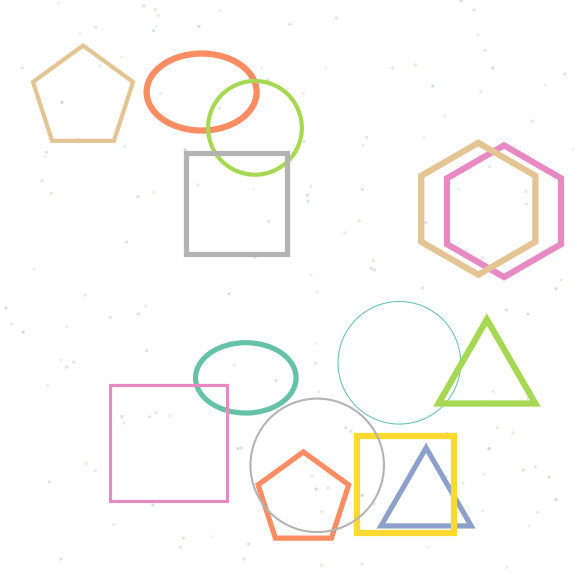[{"shape": "oval", "thickness": 2.5, "radius": 0.44, "center": [0.426, 0.345]}, {"shape": "circle", "thickness": 0.5, "radius": 0.53, "center": [0.692, 0.371]}, {"shape": "oval", "thickness": 3, "radius": 0.48, "center": [0.349, 0.84]}, {"shape": "pentagon", "thickness": 2.5, "radius": 0.41, "center": [0.525, 0.134]}, {"shape": "triangle", "thickness": 2.5, "radius": 0.45, "center": [0.738, 0.134]}, {"shape": "square", "thickness": 1.5, "radius": 0.51, "center": [0.292, 0.232]}, {"shape": "hexagon", "thickness": 3, "radius": 0.57, "center": [0.873, 0.633]}, {"shape": "triangle", "thickness": 3, "radius": 0.48, "center": [0.843, 0.349]}, {"shape": "circle", "thickness": 2, "radius": 0.41, "center": [0.441, 0.778]}, {"shape": "square", "thickness": 3, "radius": 0.42, "center": [0.703, 0.161]}, {"shape": "pentagon", "thickness": 2, "radius": 0.46, "center": [0.144, 0.829]}, {"shape": "hexagon", "thickness": 3, "radius": 0.57, "center": [0.828, 0.638]}, {"shape": "circle", "thickness": 1, "radius": 0.58, "center": [0.549, 0.193]}, {"shape": "square", "thickness": 2.5, "radius": 0.44, "center": [0.41, 0.648]}]